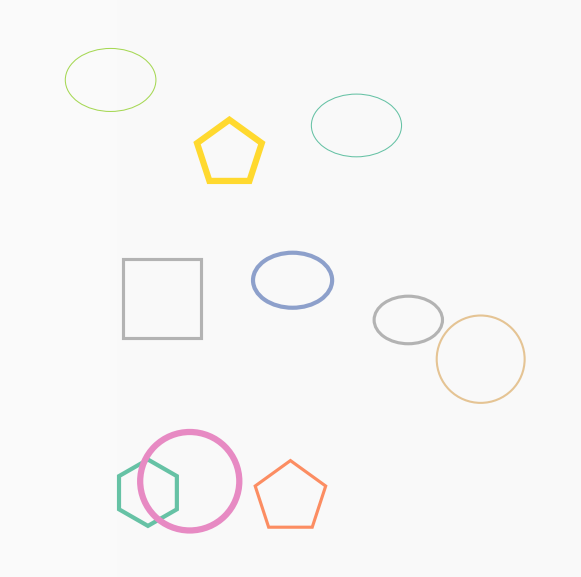[{"shape": "oval", "thickness": 0.5, "radius": 0.39, "center": [0.613, 0.782]}, {"shape": "hexagon", "thickness": 2, "radius": 0.29, "center": [0.255, 0.146]}, {"shape": "pentagon", "thickness": 1.5, "radius": 0.32, "center": [0.5, 0.138]}, {"shape": "oval", "thickness": 2, "radius": 0.34, "center": [0.503, 0.514]}, {"shape": "circle", "thickness": 3, "radius": 0.43, "center": [0.326, 0.166]}, {"shape": "oval", "thickness": 0.5, "radius": 0.39, "center": [0.19, 0.861]}, {"shape": "pentagon", "thickness": 3, "radius": 0.29, "center": [0.395, 0.733]}, {"shape": "circle", "thickness": 1, "radius": 0.38, "center": [0.827, 0.377]}, {"shape": "square", "thickness": 1.5, "radius": 0.34, "center": [0.279, 0.482]}, {"shape": "oval", "thickness": 1.5, "radius": 0.29, "center": [0.702, 0.445]}]